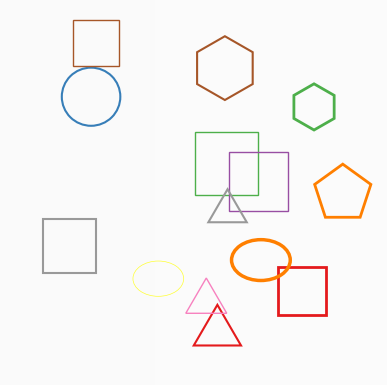[{"shape": "triangle", "thickness": 1.5, "radius": 0.35, "center": [0.561, 0.138]}, {"shape": "square", "thickness": 2, "radius": 0.31, "center": [0.778, 0.245]}, {"shape": "circle", "thickness": 1.5, "radius": 0.38, "center": [0.235, 0.749]}, {"shape": "square", "thickness": 1, "radius": 0.41, "center": [0.584, 0.575]}, {"shape": "hexagon", "thickness": 2, "radius": 0.3, "center": [0.81, 0.722]}, {"shape": "square", "thickness": 1, "radius": 0.38, "center": [0.668, 0.529]}, {"shape": "pentagon", "thickness": 2, "radius": 0.38, "center": [0.885, 0.497]}, {"shape": "oval", "thickness": 2.5, "radius": 0.38, "center": [0.673, 0.324]}, {"shape": "oval", "thickness": 0.5, "radius": 0.33, "center": [0.409, 0.276]}, {"shape": "hexagon", "thickness": 1.5, "radius": 0.41, "center": [0.58, 0.823]}, {"shape": "square", "thickness": 1, "radius": 0.3, "center": [0.248, 0.889]}, {"shape": "triangle", "thickness": 1, "radius": 0.31, "center": [0.532, 0.217]}, {"shape": "square", "thickness": 1.5, "radius": 0.35, "center": [0.179, 0.361]}, {"shape": "triangle", "thickness": 1.5, "radius": 0.29, "center": [0.587, 0.451]}]